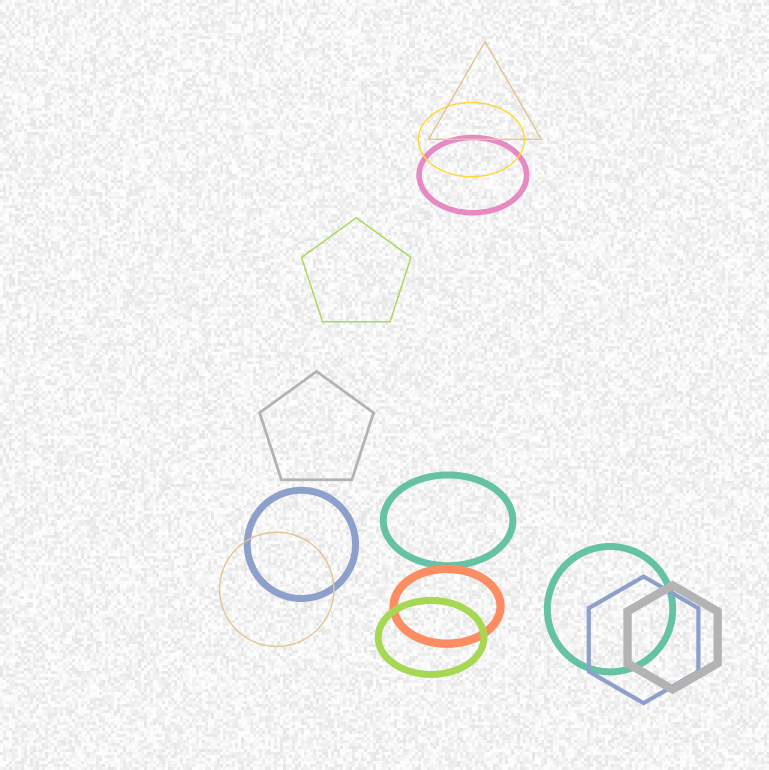[{"shape": "oval", "thickness": 2.5, "radius": 0.42, "center": [0.582, 0.324]}, {"shape": "circle", "thickness": 2.5, "radius": 0.41, "center": [0.792, 0.209]}, {"shape": "oval", "thickness": 3, "radius": 0.35, "center": [0.581, 0.213]}, {"shape": "hexagon", "thickness": 1.5, "radius": 0.41, "center": [0.836, 0.169]}, {"shape": "circle", "thickness": 2.5, "radius": 0.35, "center": [0.391, 0.293]}, {"shape": "oval", "thickness": 2, "radius": 0.35, "center": [0.614, 0.773]}, {"shape": "pentagon", "thickness": 0.5, "radius": 0.37, "center": [0.463, 0.643]}, {"shape": "oval", "thickness": 2.5, "radius": 0.34, "center": [0.56, 0.172]}, {"shape": "oval", "thickness": 0.5, "radius": 0.34, "center": [0.612, 0.819]}, {"shape": "circle", "thickness": 0.5, "radius": 0.37, "center": [0.359, 0.235]}, {"shape": "triangle", "thickness": 0.5, "radius": 0.42, "center": [0.63, 0.861]}, {"shape": "hexagon", "thickness": 3, "radius": 0.34, "center": [0.874, 0.172]}, {"shape": "pentagon", "thickness": 1, "radius": 0.39, "center": [0.411, 0.44]}]